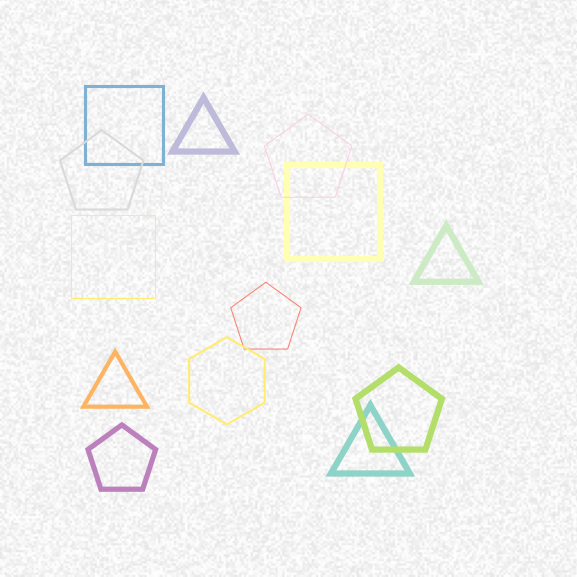[{"shape": "triangle", "thickness": 3, "radius": 0.39, "center": [0.641, 0.219]}, {"shape": "square", "thickness": 3, "radius": 0.41, "center": [0.578, 0.632]}, {"shape": "triangle", "thickness": 3, "radius": 0.31, "center": [0.353, 0.768]}, {"shape": "pentagon", "thickness": 0.5, "radius": 0.32, "center": [0.46, 0.446]}, {"shape": "square", "thickness": 1.5, "radius": 0.34, "center": [0.215, 0.783]}, {"shape": "triangle", "thickness": 2, "radius": 0.32, "center": [0.199, 0.327]}, {"shape": "pentagon", "thickness": 3, "radius": 0.39, "center": [0.69, 0.284]}, {"shape": "pentagon", "thickness": 0.5, "radius": 0.4, "center": [0.534, 0.722]}, {"shape": "pentagon", "thickness": 1, "radius": 0.38, "center": [0.176, 0.698]}, {"shape": "pentagon", "thickness": 2.5, "radius": 0.31, "center": [0.211, 0.202]}, {"shape": "triangle", "thickness": 3, "radius": 0.32, "center": [0.773, 0.544]}, {"shape": "hexagon", "thickness": 1, "radius": 0.38, "center": [0.393, 0.34]}, {"shape": "square", "thickness": 0.5, "radius": 0.36, "center": [0.195, 0.555]}]